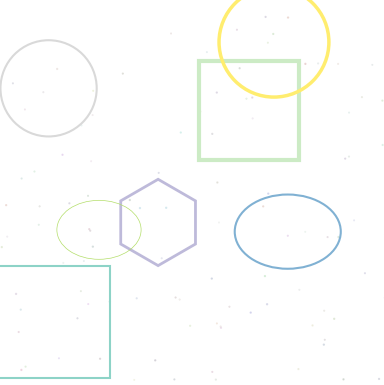[{"shape": "square", "thickness": 1.5, "radius": 0.73, "center": [0.139, 0.163]}, {"shape": "hexagon", "thickness": 2, "radius": 0.56, "center": [0.411, 0.422]}, {"shape": "oval", "thickness": 1.5, "radius": 0.69, "center": [0.747, 0.398]}, {"shape": "oval", "thickness": 0.5, "radius": 0.55, "center": [0.257, 0.403]}, {"shape": "circle", "thickness": 1.5, "radius": 0.62, "center": [0.126, 0.771]}, {"shape": "square", "thickness": 3, "radius": 0.65, "center": [0.647, 0.713]}, {"shape": "circle", "thickness": 2.5, "radius": 0.71, "center": [0.712, 0.891]}]